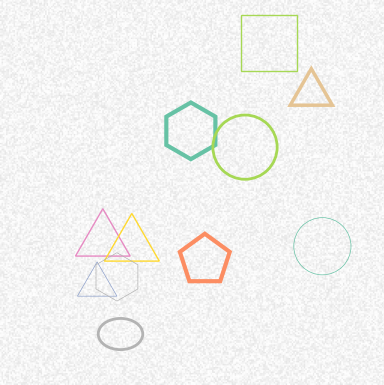[{"shape": "circle", "thickness": 0.5, "radius": 0.37, "center": [0.837, 0.36]}, {"shape": "hexagon", "thickness": 3, "radius": 0.37, "center": [0.496, 0.66]}, {"shape": "pentagon", "thickness": 3, "radius": 0.34, "center": [0.532, 0.325]}, {"shape": "triangle", "thickness": 0.5, "radius": 0.3, "center": [0.252, 0.26]}, {"shape": "triangle", "thickness": 1, "radius": 0.41, "center": [0.267, 0.376]}, {"shape": "square", "thickness": 1, "radius": 0.36, "center": [0.698, 0.888]}, {"shape": "circle", "thickness": 2, "radius": 0.42, "center": [0.636, 0.618]}, {"shape": "triangle", "thickness": 1, "radius": 0.41, "center": [0.342, 0.363]}, {"shape": "triangle", "thickness": 2.5, "radius": 0.32, "center": [0.809, 0.758]}, {"shape": "oval", "thickness": 2, "radius": 0.29, "center": [0.313, 0.132]}, {"shape": "hexagon", "thickness": 0.5, "radius": 0.31, "center": [0.304, 0.281]}]